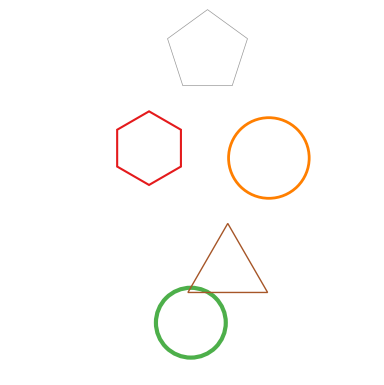[{"shape": "hexagon", "thickness": 1.5, "radius": 0.48, "center": [0.387, 0.615]}, {"shape": "circle", "thickness": 3, "radius": 0.45, "center": [0.496, 0.162]}, {"shape": "circle", "thickness": 2, "radius": 0.52, "center": [0.698, 0.59]}, {"shape": "triangle", "thickness": 1, "radius": 0.6, "center": [0.592, 0.3]}, {"shape": "pentagon", "thickness": 0.5, "radius": 0.55, "center": [0.539, 0.866]}]